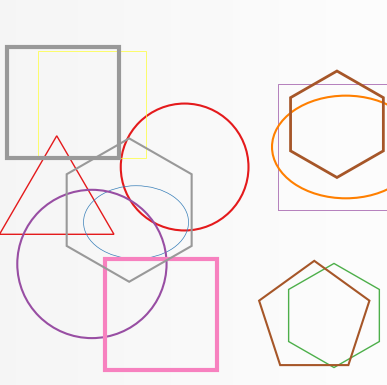[{"shape": "triangle", "thickness": 1, "radius": 0.85, "center": [0.146, 0.477]}, {"shape": "circle", "thickness": 1.5, "radius": 0.82, "center": [0.476, 0.566]}, {"shape": "oval", "thickness": 0.5, "radius": 0.68, "center": [0.351, 0.423]}, {"shape": "hexagon", "thickness": 1, "radius": 0.68, "center": [0.862, 0.181]}, {"shape": "circle", "thickness": 1.5, "radius": 0.96, "center": [0.237, 0.314]}, {"shape": "square", "thickness": 0.5, "radius": 0.81, "center": [0.881, 0.618]}, {"shape": "oval", "thickness": 1.5, "radius": 0.95, "center": [0.892, 0.618]}, {"shape": "square", "thickness": 0.5, "radius": 0.7, "center": [0.238, 0.73]}, {"shape": "hexagon", "thickness": 2, "radius": 0.69, "center": [0.87, 0.677]}, {"shape": "pentagon", "thickness": 1.5, "radius": 0.75, "center": [0.811, 0.173]}, {"shape": "square", "thickness": 3, "radius": 0.72, "center": [0.416, 0.183]}, {"shape": "square", "thickness": 3, "radius": 0.72, "center": [0.162, 0.734]}, {"shape": "hexagon", "thickness": 1.5, "radius": 0.93, "center": [0.333, 0.454]}]